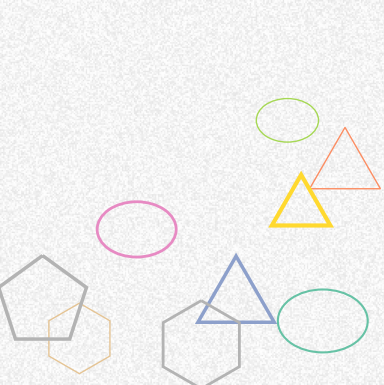[{"shape": "oval", "thickness": 1.5, "radius": 0.58, "center": [0.838, 0.166]}, {"shape": "triangle", "thickness": 1, "radius": 0.53, "center": [0.896, 0.563]}, {"shape": "triangle", "thickness": 2.5, "radius": 0.57, "center": [0.613, 0.22]}, {"shape": "oval", "thickness": 2, "radius": 0.51, "center": [0.355, 0.404]}, {"shape": "oval", "thickness": 1, "radius": 0.4, "center": [0.746, 0.687]}, {"shape": "triangle", "thickness": 3, "radius": 0.44, "center": [0.782, 0.458]}, {"shape": "hexagon", "thickness": 1, "radius": 0.46, "center": [0.206, 0.121]}, {"shape": "hexagon", "thickness": 2, "radius": 0.57, "center": [0.523, 0.105]}, {"shape": "pentagon", "thickness": 2.5, "radius": 0.6, "center": [0.111, 0.216]}]